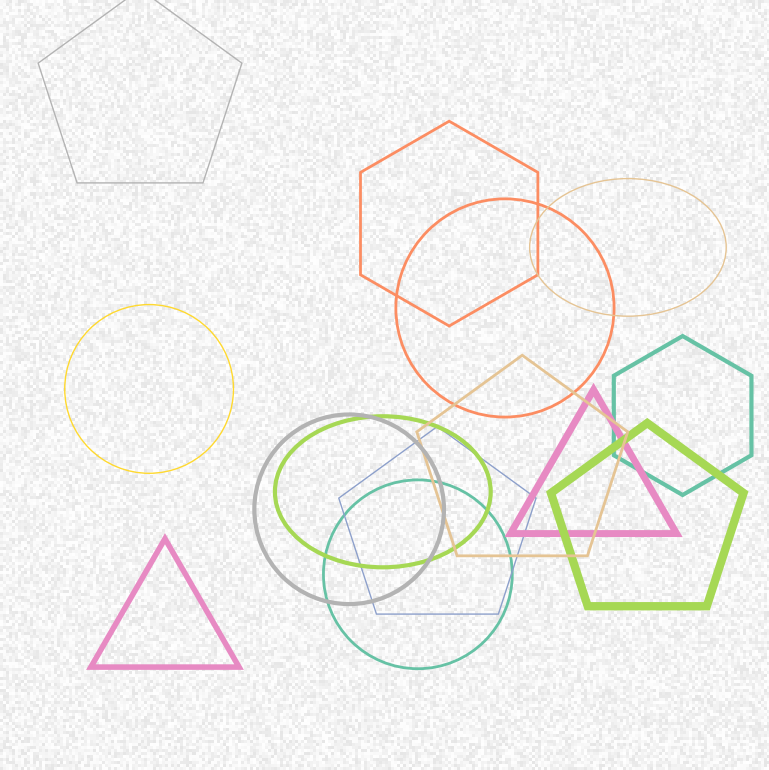[{"shape": "circle", "thickness": 1, "radius": 0.61, "center": [0.543, 0.254]}, {"shape": "hexagon", "thickness": 1.5, "radius": 0.52, "center": [0.887, 0.46]}, {"shape": "hexagon", "thickness": 1, "radius": 0.66, "center": [0.583, 0.71]}, {"shape": "circle", "thickness": 1, "radius": 0.71, "center": [0.656, 0.6]}, {"shape": "pentagon", "thickness": 0.5, "radius": 0.67, "center": [0.568, 0.311]}, {"shape": "triangle", "thickness": 2.5, "radius": 0.62, "center": [0.771, 0.369]}, {"shape": "triangle", "thickness": 2, "radius": 0.56, "center": [0.214, 0.189]}, {"shape": "oval", "thickness": 1.5, "radius": 0.7, "center": [0.497, 0.361]}, {"shape": "pentagon", "thickness": 3, "radius": 0.66, "center": [0.841, 0.319]}, {"shape": "circle", "thickness": 0.5, "radius": 0.55, "center": [0.194, 0.495]}, {"shape": "oval", "thickness": 0.5, "radius": 0.64, "center": [0.816, 0.679]}, {"shape": "pentagon", "thickness": 1, "radius": 0.72, "center": [0.678, 0.395]}, {"shape": "circle", "thickness": 1.5, "radius": 0.62, "center": [0.453, 0.339]}, {"shape": "pentagon", "thickness": 0.5, "radius": 0.7, "center": [0.182, 0.875]}]